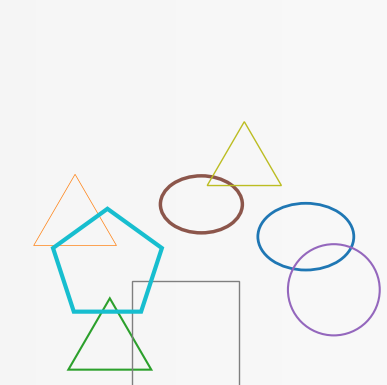[{"shape": "oval", "thickness": 2, "radius": 0.62, "center": [0.789, 0.385]}, {"shape": "triangle", "thickness": 0.5, "radius": 0.62, "center": [0.194, 0.424]}, {"shape": "triangle", "thickness": 1.5, "radius": 0.62, "center": [0.283, 0.102]}, {"shape": "circle", "thickness": 1.5, "radius": 0.59, "center": [0.861, 0.247]}, {"shape": "oval", "thickness": 2.5, "radius": 0.53, "center": [0.52, 0.469]}, {"shape": "square", "thickness": 1, "radius": 0.69, "center": [0.478, 0.133]}, {"shape": "triangle", "thickness": 1, "radius": 0.55, "center": [0.63, 0.573]}, {"shape": "pentagon", "thickness": 3, "radius": 0.74, "center": [0.277, 0.31]}]